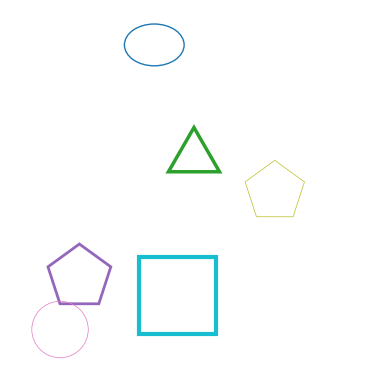[{"shape": "oval", "thickness": 1, "radius": 0.39, "center": [0.401, 0.883]}, {"shape": "triangle", "thickness": 2.5, "radius": 0.38, "center": [0.504, 0.592]}, {"shape": "pentagon", "thickness": 2, "radius": 0.43, "center": [0.206, 0.28]}, {"shape": "circle", "thickness": 0.5, "radius": 0.37, "center": [0.156, 0.144]}, {"shape": "pentagon", "thickness": 0.5, "radius": 0.4, "center": [0.714, 0.502]}, {"shape": "square", "thickness": 3, "radius": 0.5, "center": [0.461, 0.234]}]